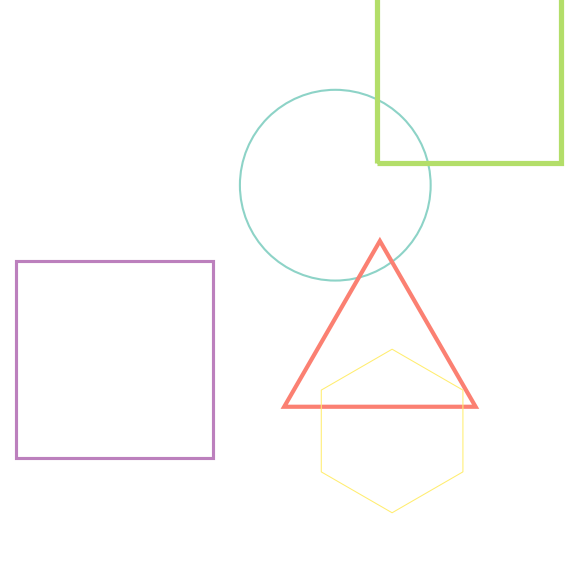[{"shape": "circle", "thickness": 1, "radius": 0.83, "center": [0.581, 0.678]}, {"shape": "triangle", "thickness": 2, "radius": 0.96, "center": [0.658, 0.39]}, {"shape": "square", "thickness": 2.5, "radius": 0.8, "center": [0.812, 0.876]}, {"shape": "square", "thickness": 1.5, "radius": 0.85, "center": [0.199, 0.376]}, {"shape": "hexagon", "thickness": 0.5, "radius": 0.71, "center": [0.679, 0.253]}]